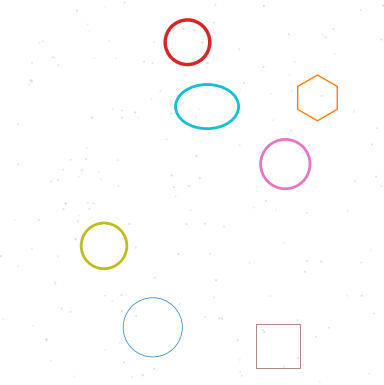[{"shape": "circle", "thickness": 0.5, "radius": 0.38, "center": [0.397, 0.15]}, {"shape": "hexagon", "thickness": 1, "radius": 0.3, "center": [0.825, 0.746]}, {"shape": "circle", "thickness": 2.5, "radius": 0.29, "center": [0.487, 0.89]}, {"shape": "square", "thickness": 0.5, "radius": 0.29, "center": [0.723, 0.101]}, {"shape": "circle", "thickness": 2, "radius": 0.32, "center": [0.741, 0.574]}, {"shape": "circle", "thickness": 2, "radius": 0.3, "center": [0.27, 0.361]}, {"shape": "oval", "thickness": 2, "radius": 0.41, "center": [0.538, 0.723]}]